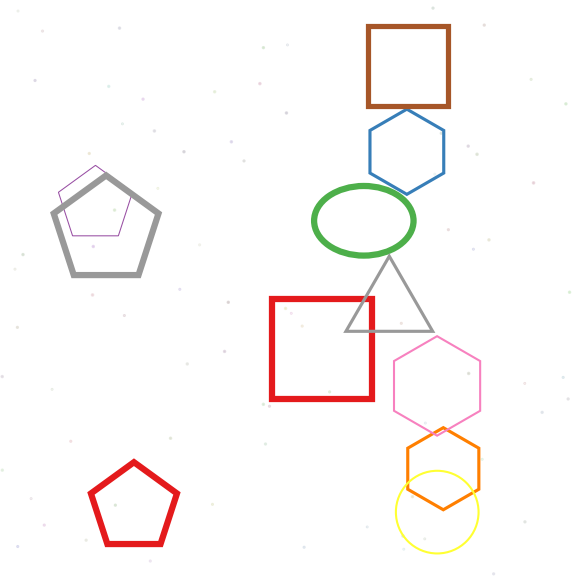[{"shape": "pentagon", "thickness": 3, "radius": 0.39, "center": [0.232, 0.12]}, {"shape": "square", "thickness": 3, "radius": 0.44, "center": [0.558, 0.395]}, {"shape": "hexagon", "thickness": 1.5, "radius": 0.37, "center": [0.705, 0.736]}, {"shape": "oval", "thickness": 3, "radius": 0.43, "center": [0.63, 0.617]}, {"shape": "pentagon", "thickness": 0.5, "radius": 0.34, "center": [0.165, 0.645]}, {"shape": "hexagon", "thickness": 1.5, "radius": 0.36, "center": [0.768, 0.188]}, {"shape": "circle", "thickness": 1, "radius": 0.36, "center": [0.757, 0.112]}, {"shape": "square", "thickness": 2.5, "radius": 0.35, "center": [0.706, 0.885]}, {"shape": "hexagon", "thickness": 1, "radius": 0.43, "center": [0.757, 0.331]}, {"shape": "triangle", "thickness": 1.5, "radius": 0.43, "center": [0.674, 0.469]}, {"shape": "pentagon", "thickness": 3, "radius": 0.48, "center": [0.184, 0.6]}]